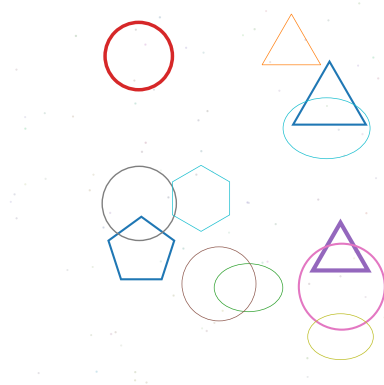[{"shape": "triangle", "thickness": 1.5, "radius": 0.55, "center": [0.856, 0.731]}, {"shape": "pentagon", "thickness": 1.5, "radius": 0.45, "center": [0.367, 0.347]}, {"shape": "triangle", "thickness": 0.5, "radius": 0.44, "center": [0.757, 0.876]}, {"shape": "oval", "thickness": 0.5, "radius": 0.45, "center": [0.645, 0.253]}, {"shape": "circle", "thickness": 2.5, "radius": 0.44, "center": [0.36, 0.854]}, {"shape": "triangle", "thickness": 3, "radius": 0.41, "center": [0.884, 0.339]}, {"shape": "circle", "thickness": 0.5, "radius": 0.48, "center": [0.569, 0.263]}, {"shape": "circle", "thickness": 1.5, "radius": 0.56, "center": [0.888, 0.255]}, {"shape": "circle", "thickness": 1, "radius": 0.48, "center": [0.362, 0.472]}, {"shape": "oval", "thickness": 0.5, "radius": 0.43, "center": [0.884, 0.125]}, {"shape": "oval", "thickness": 0.5, "radius": 0.56, "center": [0.848, 0.667]}, {"shape": "hexagon", "thickness": 0.5, "radius": 0.43, "center": [0.522, 0.485]}]